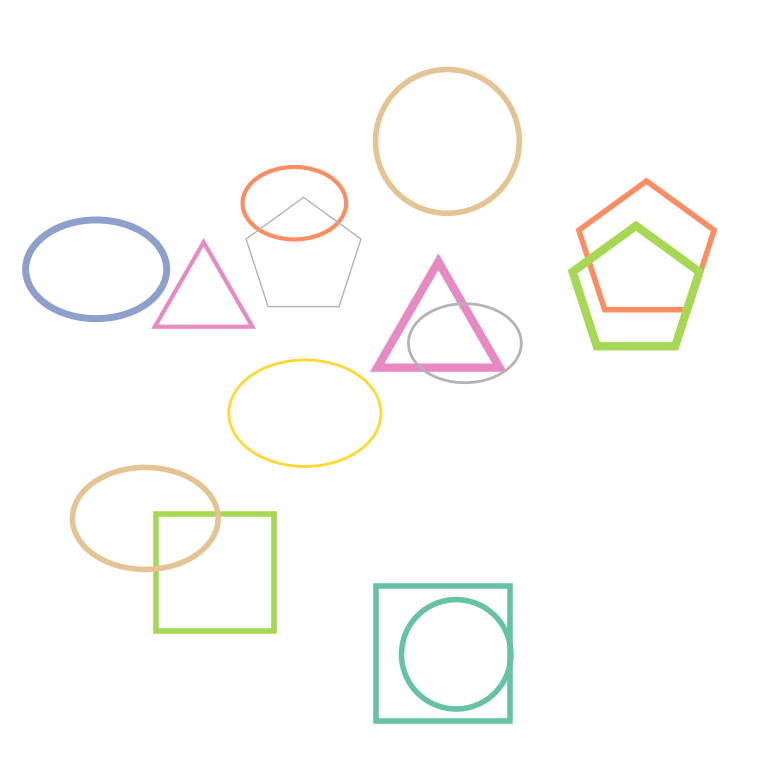[{"shape": "square", "thickness": 2, "radius": 0.44, "center": [0.575, 0.152]}, {"shape": "circle", "thickness": 2, "radius": 0.36, "center": [0.592, 0.15]}, {"shape": "pentagon", "thickness": 2, "radius": 0.46, "center": [0.84, 0.673]}, {"shape": "oval", "thickness": 1.5, "radius": 0.34, "center": [0.382, 0.736]}, {"shape": "oval", "thickness": 2.5, "radius": 0.46, "center": [0.125, 0.65]}, {"shape": "triangle", "thickness": 3, "radius": 0.46, "center": [0.569, 0.568]}, {"shape": "triangle", "thickness": 1.5, "radius": 0.37, "center": [0.264, 0.612]}, {"shape": "square", "thickness": 2, "radius": 0.38, "center": [0.279, 0.257]}, {"shape": "pentagon", "thickness": 3, "radius": 0.43, "center": [0.826, 0.62]}, {"shape": "oval", "thickness": 1, "radius": 0.49, "center": [0.396, 0.463]}, {"shape": "oval", "thickness": 2, "radius": 0.47, "center": [0.189, 0.327]}, {"shape": "circle", "thickness": 2, "radius": 0.47, "center": [0.581, 0.816]}, {"shape": "pentagon", "thickness": 0.5, "radius": 0.39, "center": [0.394, 0.665]}, {"shape": "oval", "thickness": 1, "radius": 0.37, "center": [0.604, 0.554]}]